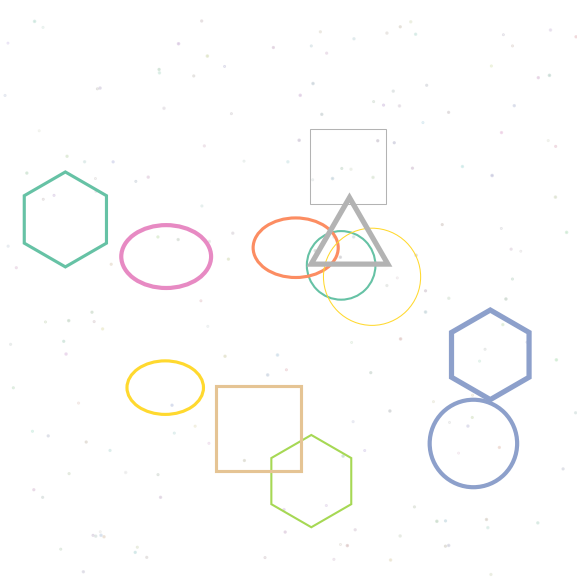[{"shape": "hexagon", "thickness": 1.5, "radius": 0.41, "center": [0.113, 0.619]}, {"shape": "circle", "thickness": 1, "radius": 0.3, "center": [0.591, 0.54]}, {"shape": "oval", "thickness": 1.5, "radius": 0.37, "center": [0.512, 0.57]}, {"shape": "hexagon", "thickness": 2.5, "radius": 0.39, "center": [0.849, 0.385]}, {"shape": "circle", "thickness": 2, "radius": 0.38, "center": [0.82, 0.231]}, {"shape": "oval", "thickness": 2, "radius": 0.39, "center": [0.288, 0.555]}, {"shape": "hexagon", "thickness": 1, "radius": 0.4, "center": [0.539, 0.166]}, {"shape": "circle", "thickness": 0.5, "radius": 0.42, "center": [0.644, 0.52]}, {"shape": "oval", "thickness": 1.5, "radius": 0.33, "center": [0.286, 0.328]}, {"shape": "square", "thickness": 1.5, "radius": 0.37, "center": [0.448, 0.257]}, {"shape": "square", "thickness": 0.5, "radius": 0.33, "center": [0.603, 0.711]}, {"shape": "triangle", "thickness": 2.5, "radius": 0.38, "center": [0.605, 0.58]}]